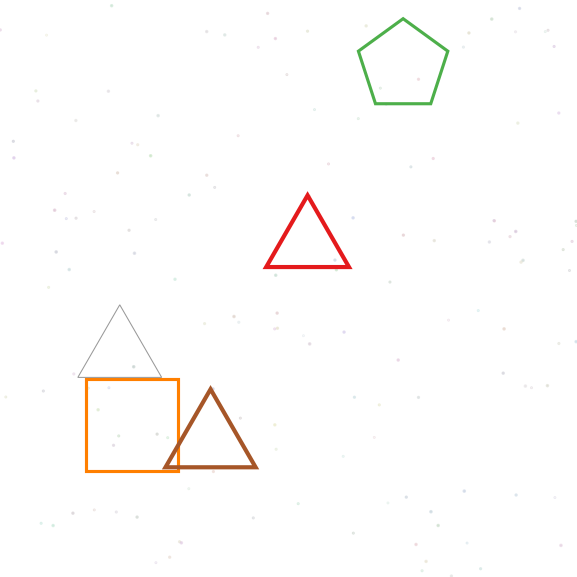[{"shape": "triangle", "thickness": 2, "radius": 0.41, "center": [0.533, 0.578]}, {"shape": "pentagon", "thickness": 1.5, "radius": 0.41, "center": [0.698, 0.885]}, {"shape": "square", "thickness": 1.5, "radius": 0.4, "center": [0.228, 0.263]}, {"shape": "triangle", "thickness": 2, "radius": 0.45, "center": [0.365, 0.235]}, {"shape": "triangle", "thickness": 0.5, "radius": 0.42, "center": [0.207, 0.388]}]